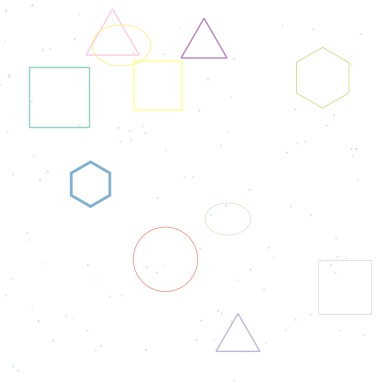[{"shape": "square", "thickness": 1, "radius": 0.39, "center": [0.153, 0.749]}, {"shape": "square", "thickness": 1.5, "radius": 0.31, "center": [0.411, 0.778]}, {"shape": "triangle", "thickness": 1, "radius": 0.33, "center": [0.618, 0.12]}, {"shape": "circle", "thickness": 0.5, "radius": 0.42, "center": [0.43, 0.326]}, {"shape": "hexagon", "thickness": 2, "radius": 0.29, "center": [0.235, 0.522]}, {"shape": "hexagon", "thickness": 0.5, "radius": 0.39, "center": [0.838, 0.798]}, {"shape": "triangle", "thickness": 1, "radius": 0.4, "center": [0.292, 0.897]}, {"shape": "square", "thickness": 0.5, "radius": 0.35, "center": [0.895, 0.254]}, {"shape": "triangle", "thickness": 1, "radius": 0.34, "center": [0.53, 0.884]}, {"shape": "oval", "thickness": 0.5, "radius": 0.3, "center": [0.592, 0.431]}, {"shape": "oval", "thickness": 0.5, "radius": 0.38, "center": [0.315, 0.882]}]